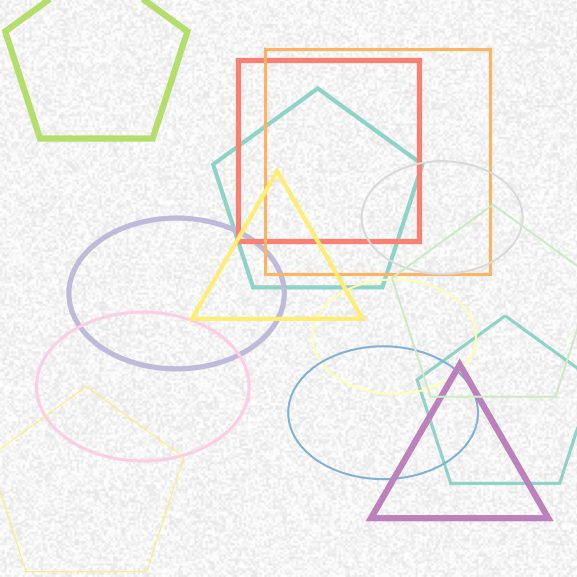[{"shape": "pentagon", "thickness": 1.5, "radius": 0.8, "center": [0.875, 0.292]}, {"shape": "pentagon", "thickness": 2, "radius": 0.95, "center": [0.55, 0.656]}, {"shape": "oval", "thickness": 1, "radius": 0.71, "center": [0.683, 0.416]}, {"shape": "oval", "thickness": 2.5, "radius": 0.93, "center": [0.306, 0.491]}, {"shape": "square", "thickness": 2.5, "radius": 0.79, "center": [0.569, 0.738]}, {"shape": "oval", "thickness": 1, "radius": 0.82, "center": [0.663, 0.284]}, {"shape": "square", "thickness": 1.5, "radius": 0.97, "center": [0.654, 0.72]}, {"shape": "pentagon", "thickness": 3, "radius": 0.83, "center": [0.167, 0.893]}, {"shape": "oval", "thickness": 1.5, "radius": 0.92, "center": [0.247, 0.33]}, {"shape": "oval", "thickness": 1, "radius": 0.7, "center": [0.766, 0.622]}, {"shape": "triangle", "thickness": 3, "radius": 0.89, "center": [0.796, 0.19]}, {"shape": "pentagon", "thickness": 1, "radius": 0.92, "center": [0.854, 0.461]}, {"shape": "triangle", "thickness": 2, "radius": 0.85, "center": [0.48, 0.532]}, {"shape": "pentagon", "thickness": 0.5, "radius": 0.89, "center": [0.149, 0.153]}]